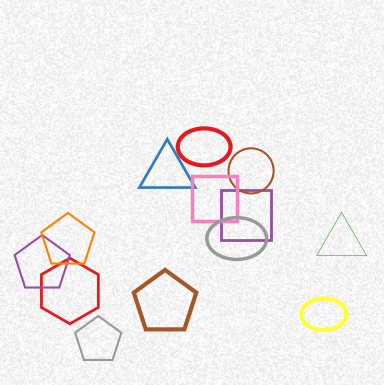[{"shape": "oval", "thickness": 3, "radius": 0.34, "center": [0.53, 0.618]}, {"shape": "hexagon", "thickness": 2, "radius": 0.43, "center": [0.181, 0.244]}, {"shape": "triangle", "thickness": 2, "radius": 0.42, "center": [0.434, 0.555]}, {"shape": "triangle", "thickness": 0.5, "radius": 0.38, "center": [0.887, 0.373]}, {"shape": "square", "thickness": 2, "radius": 0.33, "center": [0.64, 0.443]}, {"shape": "pentagon", "thickness": 1.5, "radius": 0.38, "center": [0.11, 0.314]}, {"shape": "pentagon", "thickness": 1.5, "radius": 0.36, "center": [0.176, 0.374]}, {"shape": "oval", "thickness": 3, "radius": 0.29, "center": [0.841, 0.183]}, {"shape": "pentagon", "thickness": 3, "radius": 0.43, "center": [0.429, 0.214]}, {"shape": "circle", "thickness": 1.5, "radius": 0.29, "center": [0.652, 0.556]}, {"shape": "square", "thickness": 2.5, "radius": 0.29, "center": [0.557, 0.485]}, {"shape": "oval", "thickness": 2.5, "radius": 0.39, "center": [0.615, 0.38]}, {"shape": "pentagon", "thickness": 1.5, "radius": 0.32, "center": [0.255, 0.116]}]